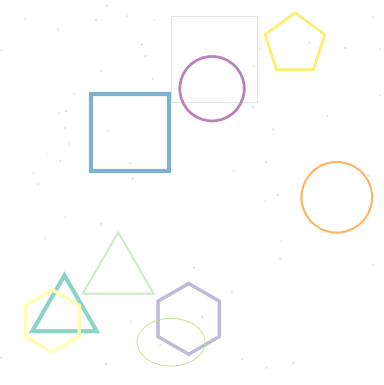[{"shape": "triangle", "thickness": 3, "radius": 0.48, "center": [0.168, 0.188]}, {"shape": "hexagon", "thickness": 2.5, "radius": 0.4, "center": [0.136, 0.166]}, {"shape": "hexagon", "thickness": 2.5, "radius": 0.46, "center": [0.49, 0.172]}, {"shape": "square", "thickness": 3, "radius": 0.51, "center": [0.339, 0.656]}, {"shape": "circle", "thickness": 1.5, "radius": 0.46, "center": [0.875, 0.488]}, {"shape": "oval", "thickness": 0.5, "radius": 0.44, "center": [0.444, 0.111]}, {"shape": "square", "thickness": 0.5, "radius": 0.56, "center": [0.555, 0.846]}, {"shape": "circle", "thickness": 2, "radius": 0.42, "center": [0.551, 0.77]}, {"shape": "triangle", "thickness": 1.5, "radius": 0.53, "center": [0.307, 0.29]}, {"shape": "pentagon", "thickness": 2, "radius": 0.41, "center": [0.766, 0.885]}]